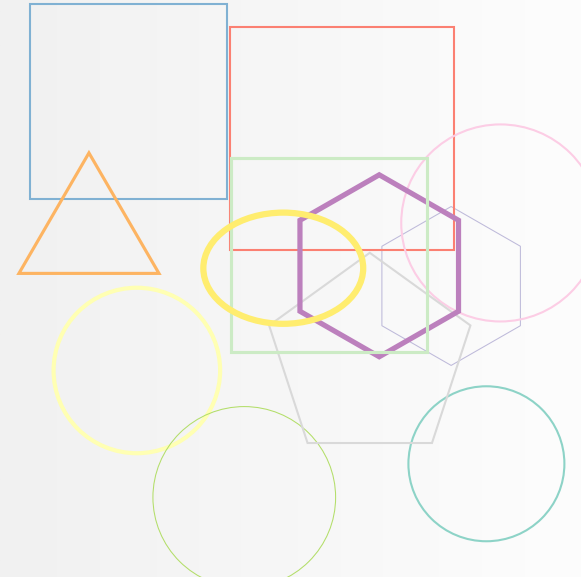[{"shape": "circle", "thickness": 1, "radius": 0.67, "center": [0.837, 0.196]}, {"shape": "circle", "thickness": 2, "radius": 0.72, "center": [0.235, 0.358]}, {"shape": "hexagon", "thickness": 0.5, "radius": 0.69, "center": [0.776, 0.504]}, {"shape": "square", "thickness": 1, "radius": 0.96, "center": [0.588, 0.76]}, {"shape": "square", "thickness": 1, "radius": 0.85, "center": [0.221, 0.823]}, {"shape": "triangle", "thickness": 1.5, "radius": 0.7, "center": [0.153, 0.595]}, {"shape": "circle", "thickness": 0.5, "radius": 0.79, "center": [0.42, 0.138]}, {"shape": "circle", "thickness": 1, "radius": 0.85, "center": [0.861, 0.613]}, {"shape": "pentagon", "thickness": 1, "radius": 0.91, "center": [0.636, 0.379]}, {"shape": "hexagon", "thickness": 2.5, "radius": 0.79, "center": [0.652, 0.539]}, {"shape": "square", "thickness": 1.5, "radius": 0.84, "center": [0.566, 0.558]}, {"shape": "oval", "thickness": 3, "radius": 0.69, "center": [0.487, 0.535]}]